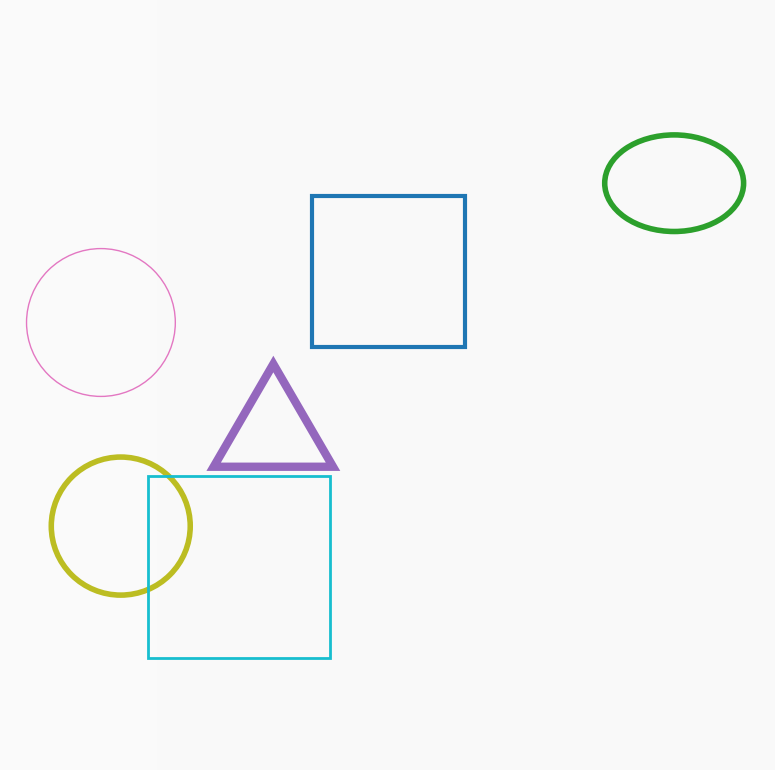[{"shape": "square", "thickness": 1.5, "radius": 0.49, "center": [0.501, 0.648]}, {"shape": "oval", "thickness": 2, "radius": 0.45, "center": [0.87, 0.762]}, {"shape": "triangle", "thickness": 3, "radius": 0.44, "center": [0.353, 0.438]}, {"shape": "circle", "thickness": 0.5, "radius": 0.48, "center": [0.13, 0.581]}, {"shape": "circle", "thickness": 2, "radius": 0.45, "center": [0.156, 0.317]}, {"shape": "square", "thickness": 1, "radius": 0.59, "center": [0.308, 0.264]}]